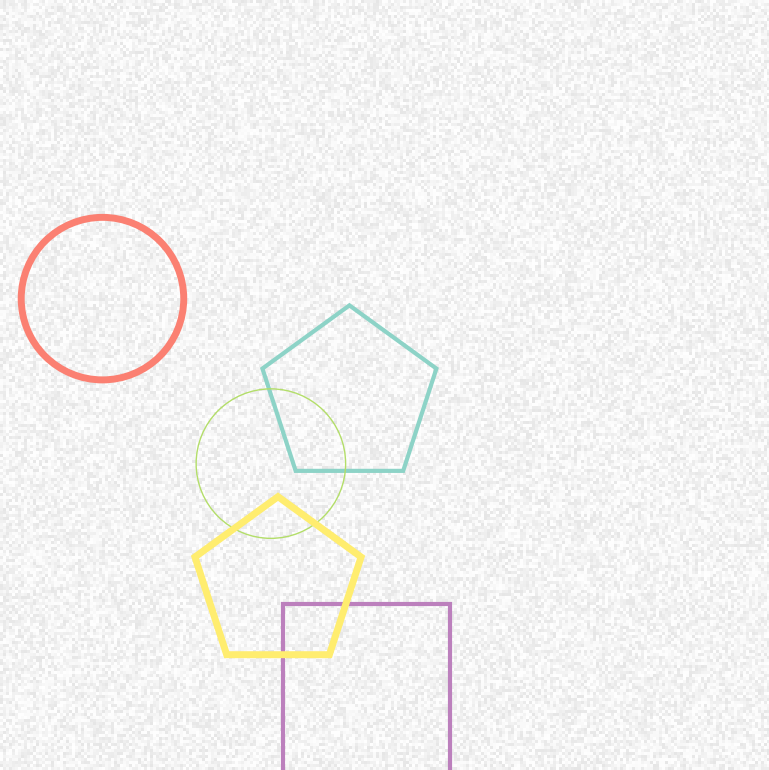[{"shape": "pentagon", "thickness": 1.5, "radius": 0.59, "center": [0.454, 0.485]}, {"shape": "circle", "thickness": 2.5, "radius": 0.53, "center": [0.133, 0.612]}, {"shape": "circle", "thickness": 0.5, "radius": 0.49, "center": [0.352, 0.398]}, {"shape": "square", "thickness": 1.5, "radius": 0.54, "center": [0.476, 0.107]}, {"shape": "pentagon", "thickness": 2.5, "radius": 0.57, "center": [0.361, 0.242]}]